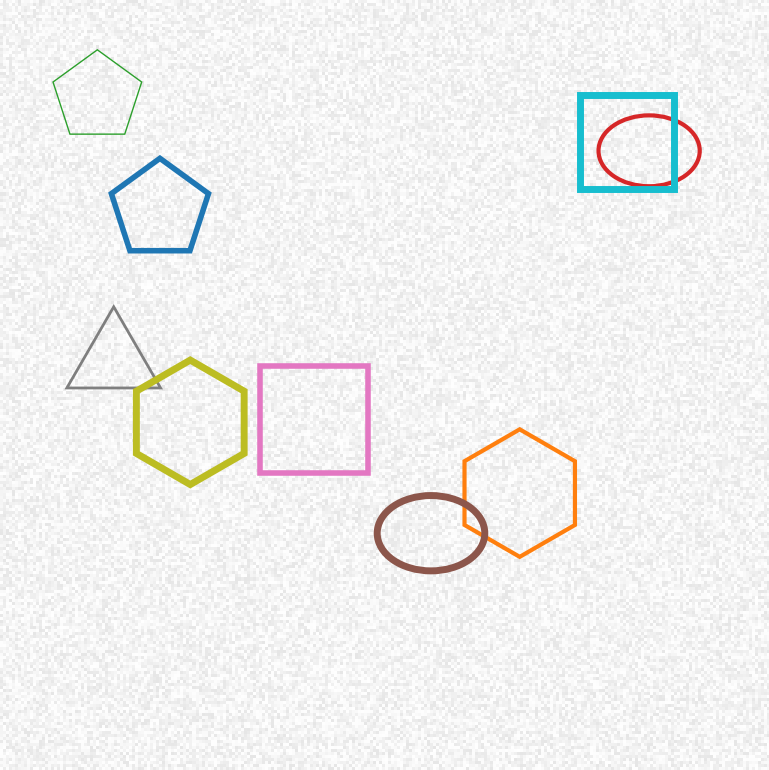[{"shape": "pentagon", "thickness": 2, "radius": 0.33, "center": [0.208, 0.728]}, {"shape": "hexagon", "thickness": 1.5, "radius": 0.41, "center": [0.675, 0.36]}, {"shape": "pentagon", "thickness": 0.5, "radius": 0.3, "center": [0.126, 0.875]}, {"shape": "oval", "thickness": 1.5, "radius": 0.33, "center": [0.843, 0.804]}, {"shape": "oval", "thickness": 2.5, "radius": 0.35, "center": [0.56, 0.308]}, {"shape": "square", "thickness": 2, "radius": 0.35, "center": [0.408, 0.456]}, {"shape": "triangle", "thickness": 1, "radius": 0.35, "center": [0.148, 0.531]}, {"shape": "hexagon", "thickness": 2.5, "radius": 0.4, "center": [0.247, 0.452]}, {"shape": "square", "thickness": 2.5, "radius": 0.3, "center": [0.814, 0.816]}]